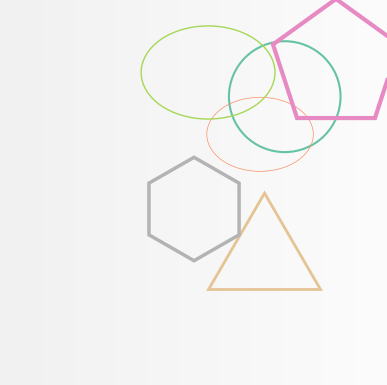[{"shape": "circle", "thickness": 1.5, "radius": 0.72, "center": [0.735, 0.749]}, {"shape": "oval", "thickness": 0.5, "radius": 0.69, "center": [0.671, 0.651]}, {"shape": "pentagon", "thickness": 3, "radius": 0.86, "center": [0.867, 0.832]}, {"shape": "oval", "thickness": 1, "radius": 0.86, "center": [0.537, 0.812]}, {"shape": "triangle", "thickness": 2, "radius": 0.83, "center": [0.683, 0.331]}, {"shape": "hexagon", "thickness": 2.5, "radius": 0.67, "center": [0.501, 0.457]}]